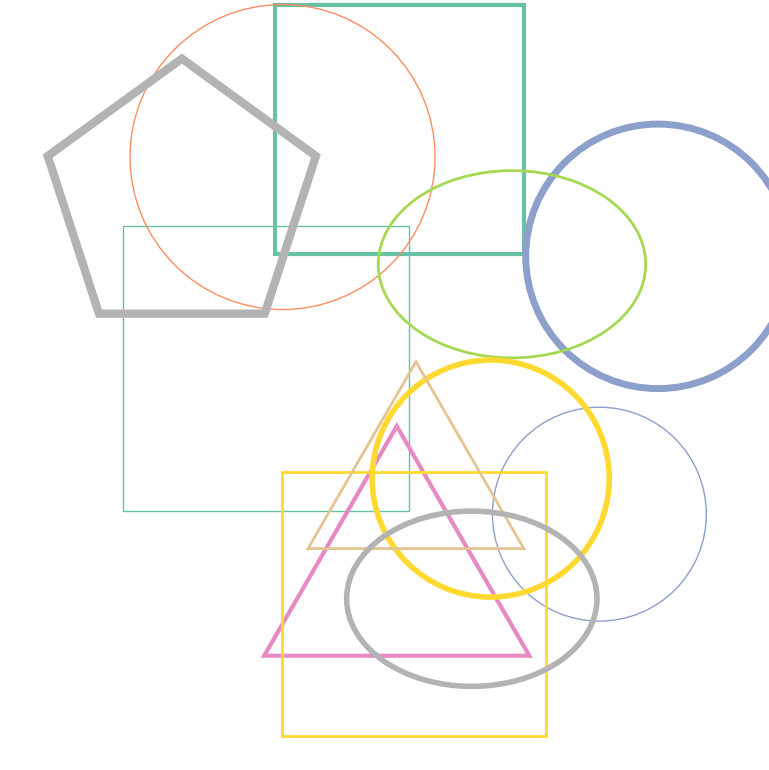[{"shape": "square", "thickness": 1.5, "radius": 0.81, "center": [0.519, 0.832]}, {"shape": "square", "thickness": 0.5, "radius": 0.93, "center": [0.345, 0.521]}, {"shape": "circle", "thickness": 0.5, "radius": 0.99, "center": [0.367, 0.796]}, {"shape": "circle", "thickness": 2.5, "radius": 0.86, "center": [0.855, 0.667]}, {"shape": "circle", "thickness": 0.5, "radius": 0.69, "center": [0.778, 0.332]}, {"shape": "triangle", "thickness": 1.5, "radius": 0.99, "center": [0.515, 0.248]}, {"shape": "oval", "thickness": 1, "radius": 0.87, "center": [0.665, 0.657]}, {"shape": "square", "thickness": 1, "radius": 0.86, "center": [0.538, 0.215]}, {"shape": "circle", "thickness": 2, "radius": 0.77, "center": [0.637, 0.378]}, {"shape": "triangle", "thickness": 1, "radius": 0.81, "center": [0.54, 0.368]}, {"shape": "oval", "thickness": 2, "radius": 0.81, "center": [0.613, 0.222]}, {"shape": "pentagon", "thickness": 3, "radius": 0.92, "center": [0.236, 0.741]}]